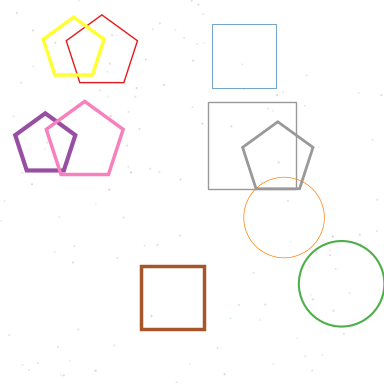[{"shape": "pentagon", "thickness": 1, "radius": 0.49, "center": [0.265, 0.864]}, {"shape": "square", "thickness": 0.5, "radius": 0.42, "center": [0.633, 0.855]}, {"shape": "circle", "thickness": 1.5, "radius": 0.56, "center": [0.887, 0.263]}, {"shape": "pentagon", "thickness": 3, "radius": 0.41, "center": [0.118, 0.624]}, {"shape": "circle", "thickness": 0.5, "radius": 0.52, "center": [0.738, 0.435]}, {"shape": "pentagon", "thickness": 2.5, "radius": 0.42, "center": [0.191, 0.872]}, {"shape": "square", "thickness": 2.5, "radius": 0.41, "center": [0.448, 0.228]}, {"shape": "pentagon", "thickness": 2.5, "radius": 0.52, "center": [0.22, 0.632]}, {"shape": "square", "thickness": 1, "radius": 0.57, "center": [0.654, 0.622]}, {"shape": "pentagon", "thickness": 2, "radius": 0.48, "center": [0.722, 0.588]}]